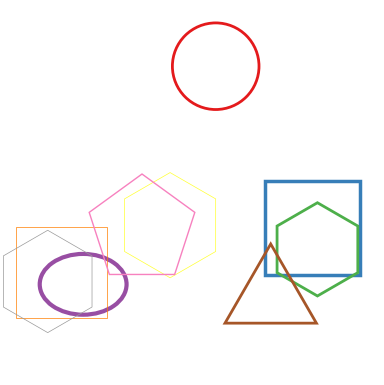[{"shape": "circle", "thickness": 2, "radius": 0.56, "center": [0.56, 0.828]}, {"shape": "square", "thickness": 2.5, "radius": 0.62, "center": [0.812, 0.408]}, {"shape": "hexagon", "thickness": 2, "radius": 0.61, "center": [0.825, 0.352]}, {"shape": "oval", "thickness": 3, "radius": 0.56, "center": [0.216, 0.262]}, {"shape": "square", "thickness": 0.5, "radius": 0.59, "center": [0.159, 0.292]}, {"shape": "hexagon", "thickness": 0.5, "radius": 0.68, "center": [0.442, 0.415]}, {"shape": "triangle", "thickness": 2, "radius": 0.69, "center": [0.703, 0.229]}, {"shape": "pentagon", "thickness": 1, "radius": 0.72, "center": [0.369, 0.404]}, {"shape": "hexagon", "thickness": 0.5, "radius": 0.66, "center": [0.124, 0.269]}]